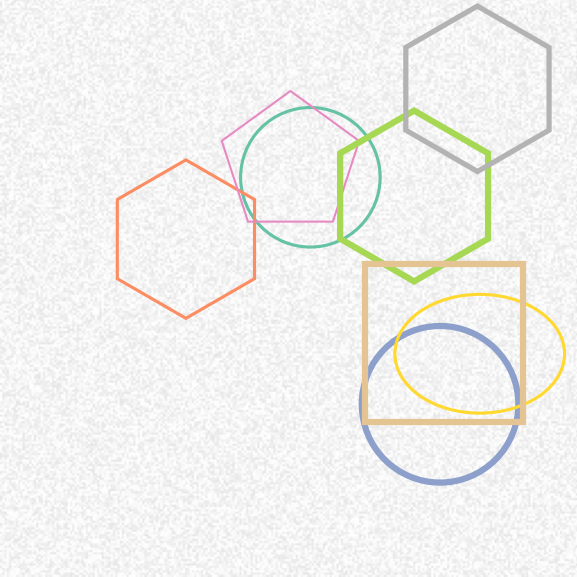[{"shape": "circle", "thickness": 1.5, "radius": 0.6, "center": [0.537, 0.692]}, {"shape": "hexagon", "thickness": 1.5, "radius": 0.69, "center": [0.322, 0.585]}, {"shape": "circle", "thickness": 3, "radius": 0.68, "center": [0.762, 0.299]}, {"shape": "pentagon", "thickness": 1, "radius": 0.63, "center": [0.503, 0.717]}, {"shape": "hexagon", "thickness": 3, "radius": 0.74, "center": [0.717, 0.66]}, {"shape": "oval", "thickness": 1.5, "radius": 0.73, "center": [0.831, 0.387]}, {"shape": "square", "thickness": 3, "radius": 0.69, "center": [0.768, 0.406]}, {"shape": "hexagon", "thickness": 2.5, "radius": 0.72, "center": [0.827, 0.845]}]